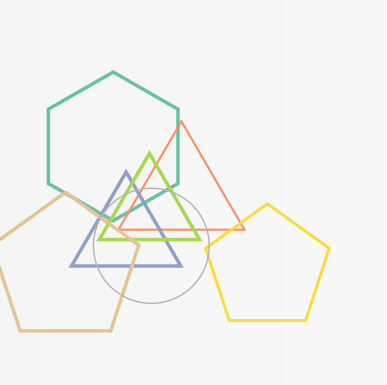[{"shape": "hexagon", "thickness": 2.5, "radius": 0.97, "center": [0.292, 0.62]}, {"shape": "triangle", "thickness": 1.5, "radius": 0.94, "center": [0.468, 0.497]}, {"shape": "triangle", "thickness": 2.5, "radius": 0.81, "center": [0.325, 0.39]}, {"shape": "triangle", "thickness": 2.5, "radius": 0.75, "center": [0.386, 0.452]}, {"shape": "pentagon", "thickness": 2, "radius": 0.84, "center": [0.69, 0.303]}, {"shape": "pentagon", "thickness": 2.5, "radius": 0.99, "center": [0.169, 0.302]}, {"shape": "circle", "thickness": 1, "radius": 0.75, "center": [0.39, 0.362]}]